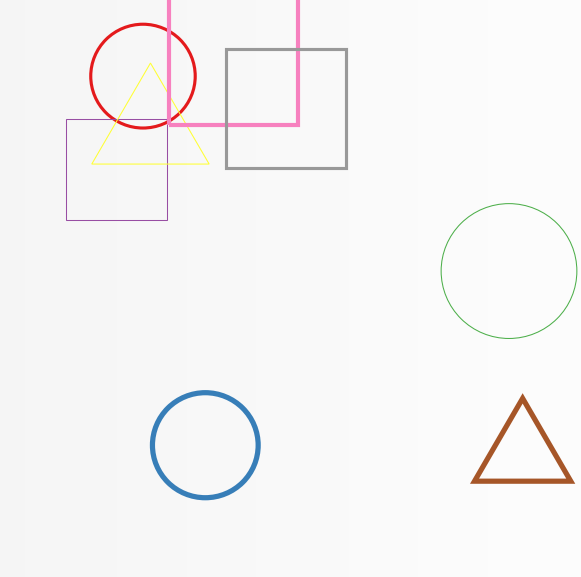[{"shape": "circle", "thickness": 1.5, "radius": 0.45, "center": [0.246, 0.867]}, {"shape": "circle", "thickness": 2.5, "radius": 0.45, "center": [0.353, 0.228]}, {"shape": "circle", "thickness": 0.5, "radius": 0.58, "center": [0.876, 0.53]}, {"shape": "square", "thickness": 0.5, "radius": 0.44, "center": [0.201, 0.705]}, {"shape": "triangle", "thickness": 0.5, "radius": 0.58, "center": [0.259, 0.773]}, {"shape": "triangle", "thickness": 2.5, "radius": 0.48, "center": [0.899, 0.214]}, {"shape": "square", "thickness": 2, "radius": 0.56, "center": [0.402, 0.894]}, {"shape": "square", "thickness": 1.5, "radius": 0.51, "center": [0.493, 0.811]}]